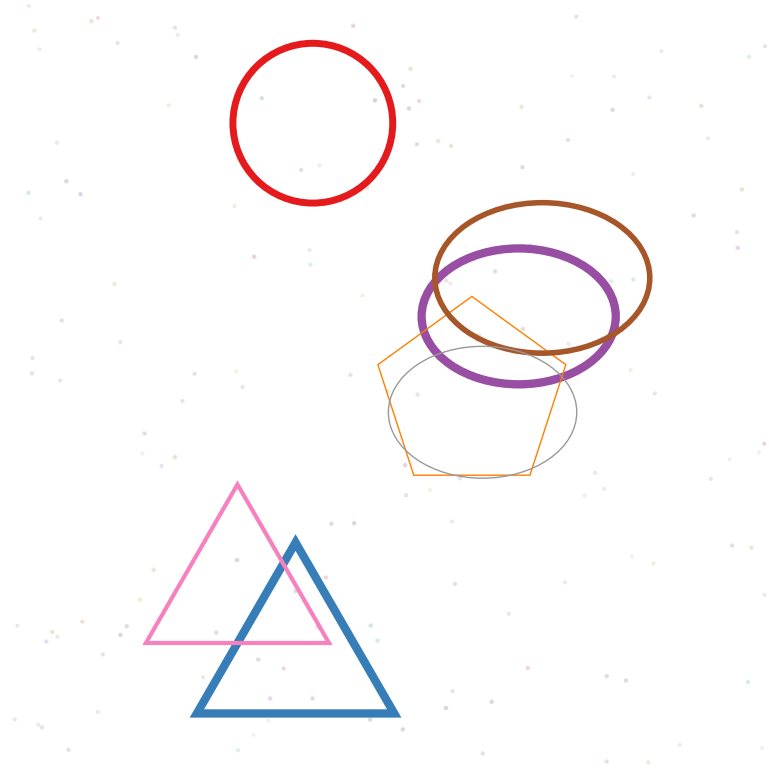[{"shape": "circle", "thickness": 2.5, "radius": 0.52, "center": [0.406, 0.84]}, {"shape": "triangle", "thickness": 3, "radius": 0.74, "center": [0.384, 0.147]}, {"shape": "oval", "thickness": 3, "radius": 0.63, "center": [0.674, 0.589]}, {"shape": "pentagon", "thickness": 0.5, "radius": 0.64, "center": [0.613, 0.487]}, {"shape": "oval", "thickness": 2, "radius": 0.7, "center": [0.704, 0.639]}, {"shape": "triangle", "thickness": 1.5, "radius": 0.69, "center": [0.308, 0.234]}, {"shape": "oval", "thickness": 0.5, "radius": 0.61, "center": [0.627, 0.465]}]